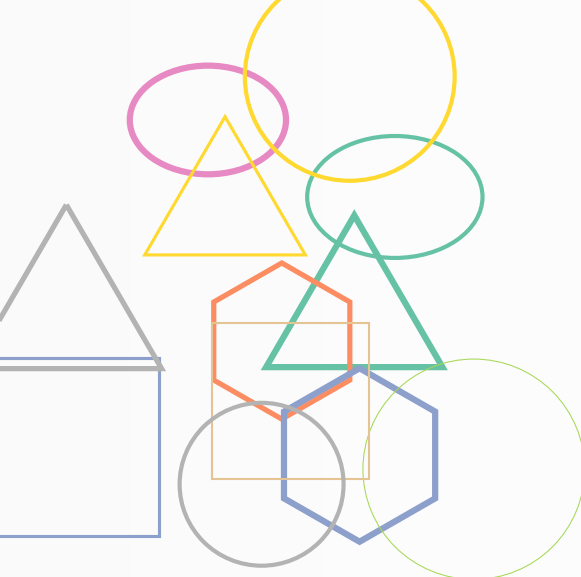[{"shape": "oval", "thickness": 2, "radius": 0.75, "center": [0.679, 0.658]}, {"shape": "triangle", "thickness": 3, "radius": 0.88, "center": [0.61, 0.451]}, {"shape": "hexagon", "thickness": 2.5, "radius": 0.68, "center": [0.485, 0.409]}, {"shape": "hexagon", "thickness": 3, "radius": 0.75, "center": [0.619, 0.211]}, {"shape": "square", "thickness": 1.5, "radius": 0.77, "center": [0.121, 0.225]}, {"shape": "oval", "thickness": 3, "radius": 0.67, "center": [0.358, 0.791]}, {"shape": "circle", "thickness": 0.5, "radius": 0.95, "center": [0.815, 0.187]}, {"shape": "triangle", "thickness": 1.5, "radius": 0.8, "center": [0.387, 0.637]}, {"shape": "circle", "thickness": 2, "radius": 0.9, "center": [0.602, 0.867]}, {"shape": "square", "thickness": 1, "radius": 0.67, "center": [0.5, 0.304]}, {"shape": "circle", "thickness": 2, "radius": 0.71, "center": [0.45, 0.161]}, {"shape": "triangle", "thickness": 2.5, "radius": 0.95, "center": [0.114, 0.455]}]